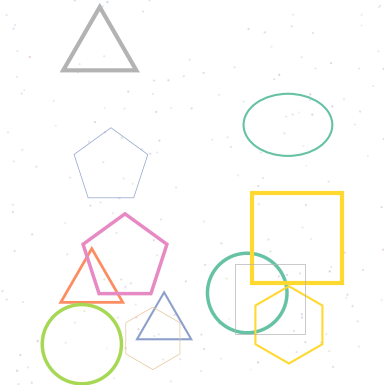[{"shape": "circle", "thickness": 2.5, "radius": 0.52, "center": [0.642, 0.239]}, {"shape": "oval", "thickness": 1.5, "radius": 0.58, "center": [0.748, 0.676]}, {"shape": "triangle", "thickness": 2, "radius": 0.46, "center": [0.238, 0.261]}, {"shape": "triangle", "thickness": 1.5, "radius": 0.41, "center": [0.426, 0.159]}, {"shape": "pentagon", "thickness": 0.5, "radius": 0.5, "center": [0.288, 0.568]}, {"shape": "pentagon", "thickness": 2.5, "radius": 0.57, "center": [0.325, 0.33]}, {"shape": "circle", "thickness": 2.5, "radius": 0.51, "center": [0.213, 0.106]}, {"shape": "square", "thickness": 3, "radius": 0.58, "center": [0.772, 0.382]}, {"shape": "hexagon", "thickness": 1.5, "radius": 0.5, "center": [0.75, 0.156]}, {"shape": "hexagon", "thickness": 0.5, "radius": 0.41, "center": [0.397, 0.121]}, {"shape": "square", "thickness": 0.5, "radius": 0.46, "center": [0.701, 0.223]}, {"shape": "triangle", "thickness": 3, "radius": 0.55, "center": [0.259, 0.872]}]